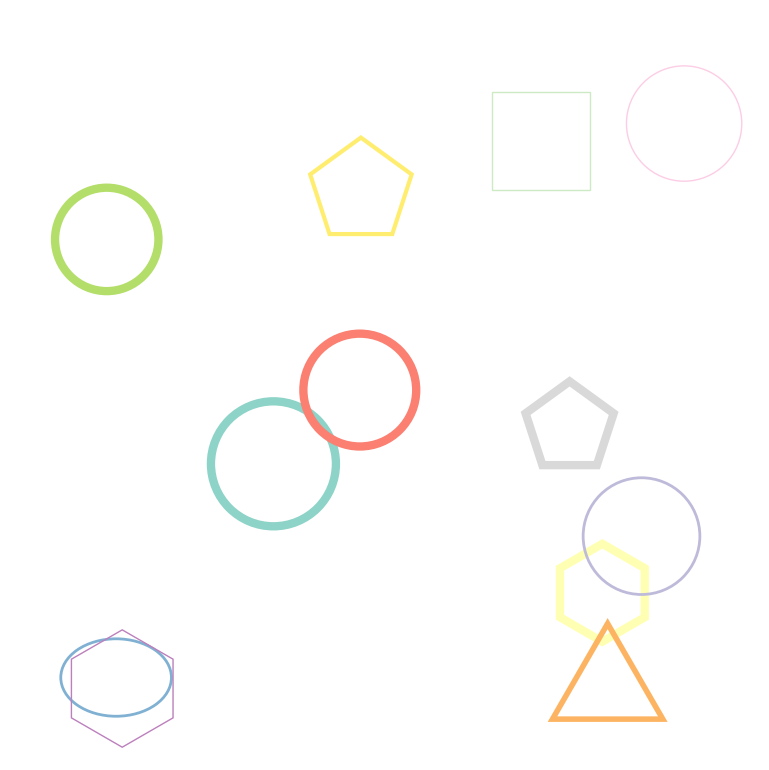[{"shape": "circle", "thickness": 3, "radius": 0.41, "center": [0.355, 0.398]}, {"shape": "hexagon", "thickness": 3, "radius": 0.32, "center": [0.782, 0.23]}, {"shape": "circle", "thickness": 1, "radius": 0.38, "center": [0.833, 0.304]}, {"shape": "circle", "thickness": 3, "radius": 0.37, "center": [0.467, 0.493]}, {"shape": "oval", "thickness": 1, "radius": 0.36, "center": [0.151, 0.12]}, {"shape": "triangle", "thickness": 2, "radius": 0.41, "center": [0.789, 0.107]}, {"shape": "circle", "thickness": 3, "radius": 0.34, "center": [0.139, 0.689]}, {"shape": "circle", "thickness": 0.5, "radius": 0.37, "center": [0.888, 0.84]}, {"shape": "pentagon", "thickness": 3, "radius": 0.3, "center": [0.74, 0.445]}, {"shape": "hexagon", "thickness": 0.5, "radius": 0.38, "center": [0.159, 0.106]}, {"shape": "square", "thickness": 0.5, "radius": 0.32, "center": [0.702, 0.817]}, {"shape": "pentagon", "thickness": 1.5, "radius": 0.35, "center": [0.469, 0.752]}]